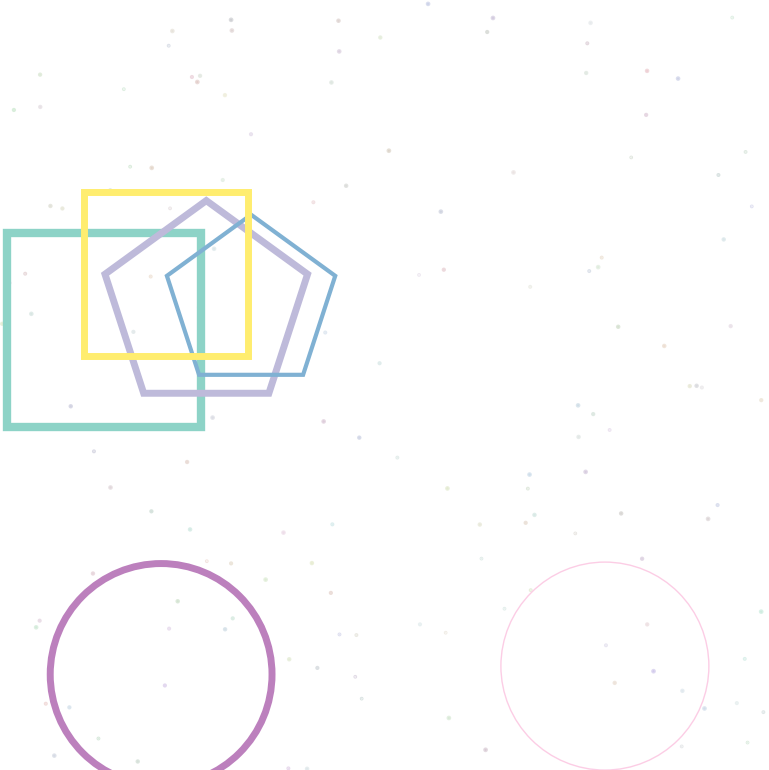[{"shape": "square", "thickness": 3, "radius": 0.63, "center": [0.135, 0.571]}, {"shape": "pentagon", "thickness": 2.5, "radius": 0.69, "center": [0.268, 0.601]}, {"shape": "pentagon", "thickness": 1.5, "radius": 0.57, "center": [0.326, 0.606]}, {"shape": "circle", "thickness": 0.5, "radius": 0.68, "center": [0.786, 0.135]}, {"shape": "circle", "thickness": 2.5, "radius": 0.72, "center": [0.209, 0.124]}, {"shape": "square", "thickness": 2.5, "radius": 0.53, "center": [0.215, 0.644]}]